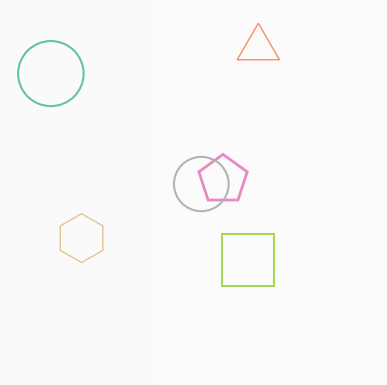[{"shape": "circle", "thickness": 1.5, "radius": 0.42, "center": [0.131, 0.809]}, {"shape": "triangle", "thickness": 1, "radius": 0.32, "center": [0.667, 0.876]}, {"shape": "pentagon", "thickness": 2, "radius": 0.33, "center": [0.576, 0.533]}, {"shape": "square", "thickness": 1.5, "radius": 0.34, "center": [0.64, 0.325]}, {"shape": "hexagon", "thickness": 1, "radius": 0.32, "center": [0.211, 0.382]}, {"shape": "circle", "thickness": 1.5, "radius": 0.35, "center": [0.52, 0.522]}]